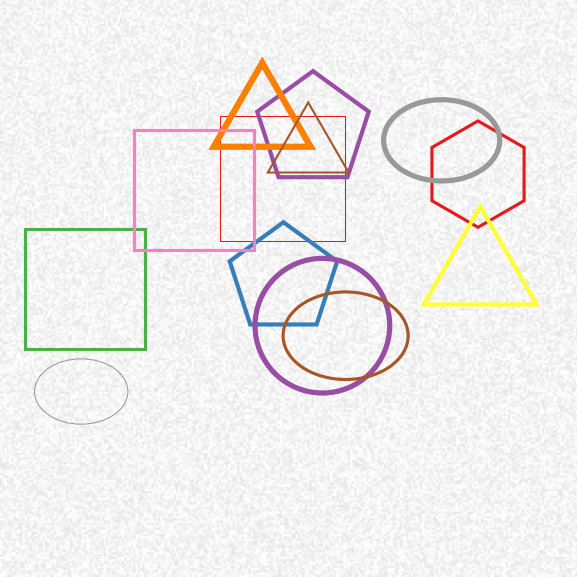[{"shape": "square", "thickness": 0.5, "radius": 0.54, "center": [0.489, 0.69]}, {"shape": "hexagon", "thickness": 1.5, "radius": 0.46, "center": [0.828, 0.698]}, {"shape": "pentagon", "thickness": 2, "radius": 0.49, "center": [0.491, 0.516]}, {"shape": "square", "thickness": 1.5, "radius": 0.52, "center": [0.147, 0.499]}, {"shape": "pentagon", "thickness": 2, "radius": 0.51, "center": [0.542, 0.774]}, {"shape": "circle", "thickness": 2.5, "radius": 0.58, "center": [0.558, 0.435]}, {"shape": "triangle", "thickness": 3, "radius": 0.48, "center": [0.454, 0.793]}, {"shape": "triangle", "thickness": 2, "radius": 0.56, "center": [0.832, 0.528]}, {"shape": "oval", "thickness": 1.5, "radius": 0.54, "center": [0.598, 0.418]}, {"shape": "triangle", "thickness": 1, "radius": 0.4, "center": [0.534, 0.741]}, {"shape": "square", "thickness": 1.5, "radius": 0.52, "center": [0.336, 0.67]}, {"shape": "oval", "thickness": 0.5, "radius": 0.4, "center": [0.141, 0.321]}, {"shape": "oval", "thickness": 2.5, "radius": 0.5, "center": [0.765, 0.756]}]